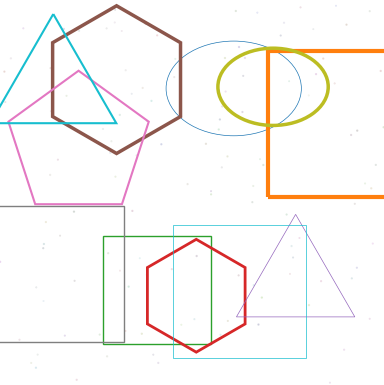[{"shape": "oval", "thickness": 0.5, "radius": 0.88, "center": [0.607, 0.77]}, {"shape": "square", "thickness": 3, "radius": 0.95, "center": [0.885, 0.678]}, {"shape": "square", "thickness": 1, "radius": 0.7, "center": [0.407, 0.247]}, {"shape": "hexagon", "thickness": 2, "radius": 0.73, "center": [0.51, 0.232]}, {"shape": "triangle", "thickness": 0.5, "radius": 0.89, "center": [0.768, 0.266]}, {"shape": "hexagon", "thickness": 2.5, "radius": 0.96, "center": [0.303, 0.793]}, {"shape": "pentagon", "thickness": 1.5, "radius": 0.96, "center": [0.204, 0.625]}, {"shape": "square", "thickness": 1, "radius": 0.89, "center": [0.144, 0.289]}, {"shape": "oval", "thickness": 2.5, "radius": 0.72, "center": [0.709, 0.775]}, {"shape": "square", "thickness": 0.5, "radius": 0.86, "center": [0.622, 0.242]}, {"shape": "triangle", "thickness": 1.5, "radius": 0.95, "center": [0.138, 0.775]}]